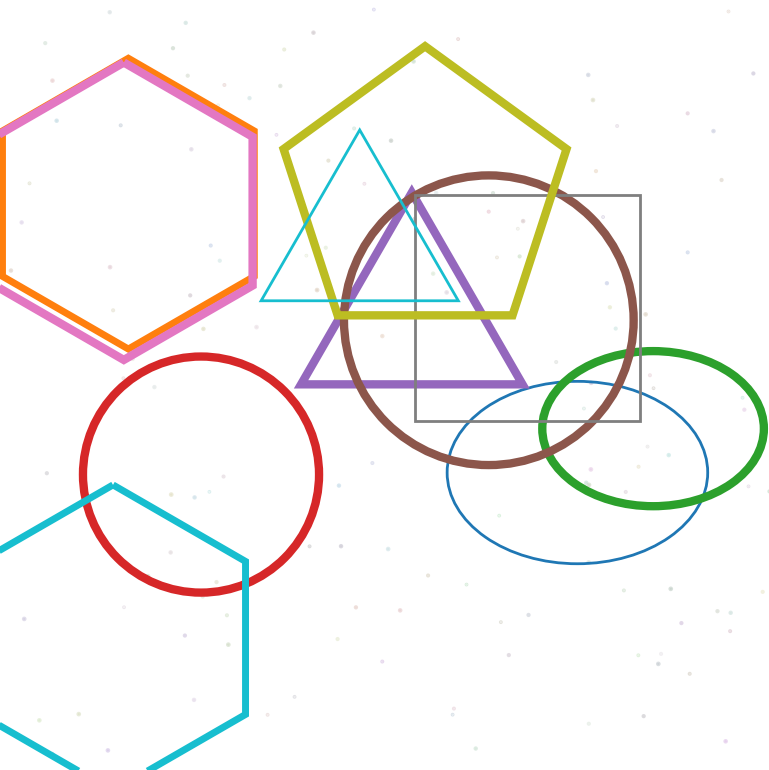[{"shape": "oval", "thickness": 1, "radius": 0.85, "center": [0.75, 0.386]}, {"shape": "hexagon", "thickness": 2.5, "radius": 0.94, "center": [0.167, 0.736]}, {"shape": "oval", "thickness": 3, "radius": 0.72, "center": [0.848, 0.443]}, {"shape": "circle", "thickness": 3, "radius": 0.77, "center": [0.261, 0.384]}, {"shape": "triangle", "thickness": 3, "radius": 0.83, "center": [0.535, 0.584]}, {"shape": "circle", "thickness": 3, "radius": 0.94, "center": [0.635, 0.584]}, {"shape": "hexagon", "thickness": 3, "radius": 0.97, "center": [0.161, 0.726]}, {"shape": "square", "thickness": 1, "radius": 0.73, "center": [0.685, 0.6]}, {"shape": "pentagon", "thickness": 3, "radius": 0.97, "center": [0.552, 0.747]}, {"shape": "triangle", "thickness": 1, "radius": 0.74, "center": [0.467, 0.683]}, {"shape": "hexagon", "thickness": 2.5, "radius": 0.99, "center": [0.147, 0.172]}]